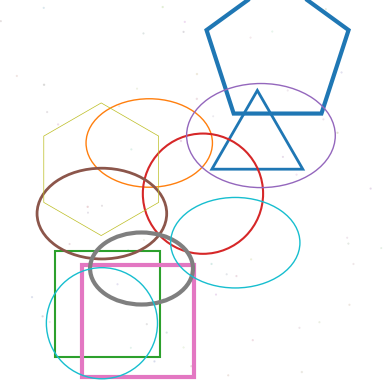[{"shape": "pentagon", "thickness": 3, "radius": 0.97, "center": [0.721, 0.862]}, {"shape": "triangle", "thickness": 2, "radius": 0.68, "center": [0.668, 0.629]}, {"shape": "oval", "thickness": 1, "radius": 0.82, "center": [0.388, 0.629]}, {"shape": "square", "thickness": 1.5, "radius": 0.69, "center": [0.28, 0.211]}, {"shape": "circle", "thickness": 1.5, "radius": 0.78, "center": [0.527, 0.497]}, {"shape": "oval", "thickness": 1, "radius": 0.97, "center": [0.678, 0.648]}, {"shape": "oval", "thickness": 2, "radius": 0.84, "center": [0.265, 0.445]}, {"shape": "square", "thickness": 3, "radius": 0.73, "center": [0.359, 0.165]}, {"shape": "oval", "thickness": 3, "radius": 0.67, "center": [0.368, 0.303]}, {"shape": "hexagon", "thickness": 0.5, "radius": 0.86, "center": [0.263, 0.56]}, {"shape": "circle", "thickness": 1, "radius": 0.72, "center": [0.265, 0.16]}, {"shape": "oval", "thickness": 1, "radius": 0.84, "center": [0.611, 0.37]}]